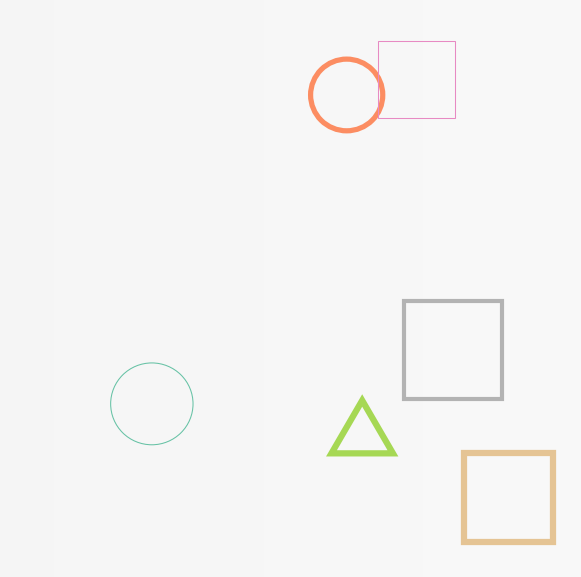[{"shape": "circle", "thickness": 0.5, "radius": 0.35, "center": [0.261, 0.3]}, {"shape": "circle", "thickness": 2.5, "radius": 0.31, "center": [0.596, 0.835]}, {"shape": "square", "thickness": 0.5, "radius": 0.33, "center": [0.716, 0.861]}, {"shape": "triangle", "thickness": 3, "radius": 0.31, "center": [0.623, 0.245]}, {"shape": "square", "thickness": 3, "radius": 0.38, "center": [0.874, 0.138]}, {"shape": "square", "thickness": 2, "radius": 0.42, "center": [0.779, 0.393]}]